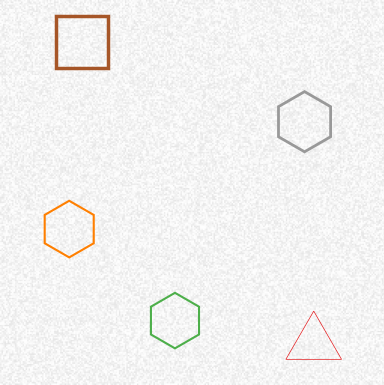[{"shape": "triangle", "thickness": 0.5, "radius": 0.42, "center": [0.815, 0.108]}, {"shape": "hexagon", "thickness": 1.5, "radius": 0.36, "center": [0.454, 0.167]}, {"shape": "hexagon", "thickness": 1.5, "radius": 0.37, "center": [0.18, 0.405]}, {"shape": "square", "thickness": 2.5, "radius": 0.34, "center": [0.214, 0.891]}, {"shape": "hexagon", "thickness": 2, "radius": 0.39, "center": [0.791, 0.684]}]